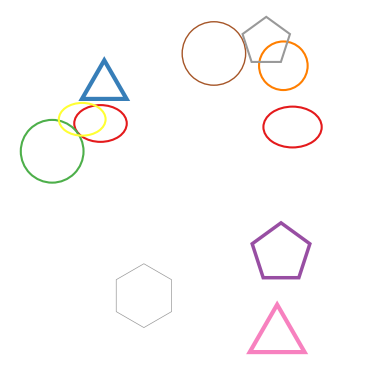[{"shape": "oval", "thickness": 1.5, "radius": 0.38, "center": [0.76, 0.67]}, {"shape": "oval", "thickness": 1.5, "radius": 0.34, "center": [0.261, 0.679]}, {"shape": "triangle", "thickness": 3, "radius": 0.33, "center": [0.271, 0.777]}, {"shape": "circle", "thickness": 1.5, "radius": 0.41, "center": [0.135, 0.607]}, {"shape": "pentagon", "thickness": 2.5, "radius": 0.39, "center": [0.73, 0.342]}, {"shape": "circle", "thickness": 1.5, "radius": 0.32, "center": [0.736, 0.829]}, {"shape": "oval", "thickness": 1.5, "radius": 0.3, "center": [0.214, 0.69]}, {"shape": "circle", "thickness": 1, "radius": 0.41, "center": [0.556, 0.861]}, {"shape": "triangle", "thickness": 3, "radius": 0.41, "center": [0.72, 0.127]}, {"shape": "pentagon", "thickness": 1.5, "radius": 0.32, "center": [0.692, 0.891]}, {"shape": "hexagon", "thickness": 0.5, "radius": 0.41, "center": [0.374, 0.232]}]